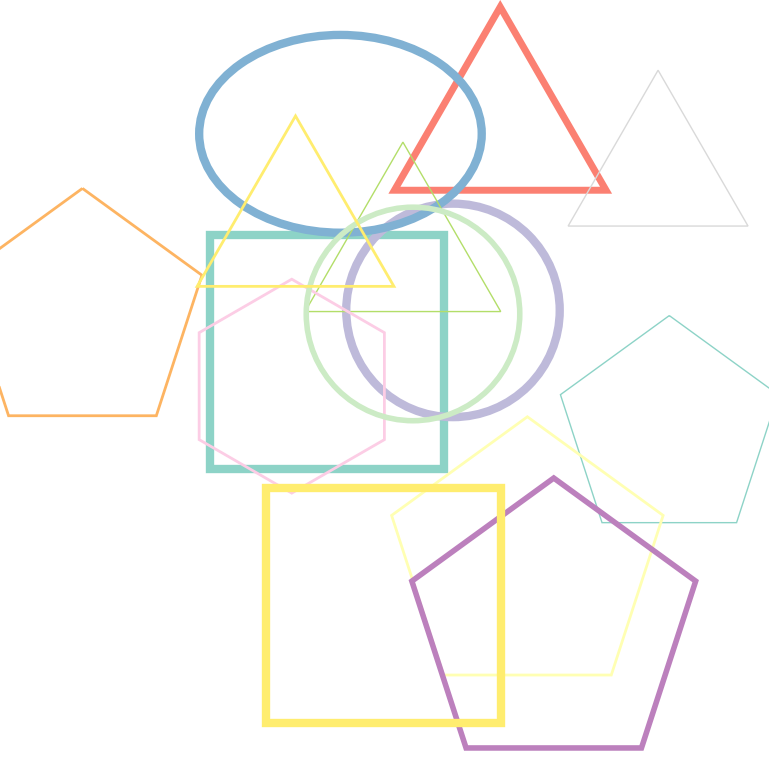[{"shape": "pentagon", "thickness": 0.5, "radius": 0.74, "center": [0.869, 0.441]}, {"shape": "square", "thickness": 3, "radius": 0.76, "center": [0.425, 0.543]}, {"shape": "pentagon", "thickness": 1, "radius": 0.93, "center": [0.685, 0.273]}, {"shape": "circle", "thickness": 3, "radius": 0.69, "center": [0.588, 0.597]}, {"shape": "triangle", "thickness": 2.5, "radius": 0.79, "center": [0.65, 0.832]}, {"shape": "oval", "thickness": 3, "radius": 0.92, "center": [0.442, 0.826]}, {"shape": "pentagon", "thickness": 1, "radius": 0.82, "center": [0.107, 0.592]}, {"shape": "triangle", "thickness": 0.5, "radius": 0.73, "center": [0.523, 0.669]}, {"shape": "hexagon", "thickness": 1, "radius": 0.69, "center": [0.379, 0.499]}, {"shape": "triangle", "thickness": 0.5, "radius": 0.67, "center": [0.855, 0.774]}, {"shape": "pentagon", "thickness": 2, "radius": 0.97, "center": [0.719, 0.185]}, {"shape": "circle", "thickness": 2, "radius": 0.69, "center": [0.536, 0.592]}, {"shape": "triangle", "thickness": 1, "radius": 0.74, "center": [0.384, 0.702]}, {"shape": "square", "thickness": 3, "radius": 0.76, "center": [0.498, 0.213]}]